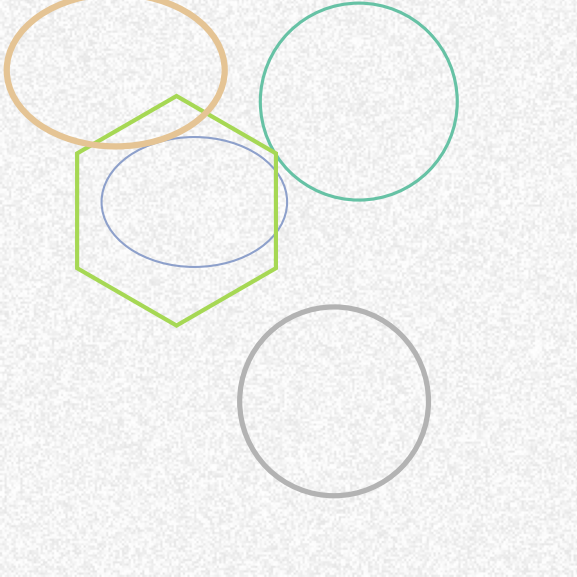[{"shape": "circle", "thickness": 1.5, "radius": 0.85, "center": [0.621, 0.823]}, {"shape": "oval", "thickness": 1, "radius": 0.8, "center": [0.337, 0.649]}, {"shape": "hexagon", "thickness": 2, "radius": 0.99, "center": [0.306, 0.634]}, {"shape": "oval", "thickness": 3, "radius": 0.94, "center": [0.2, 0.878]}, {"shape": "circle", "thickness": 2.5, "radius": 0.82, "center": [0.579, 0.304]}]